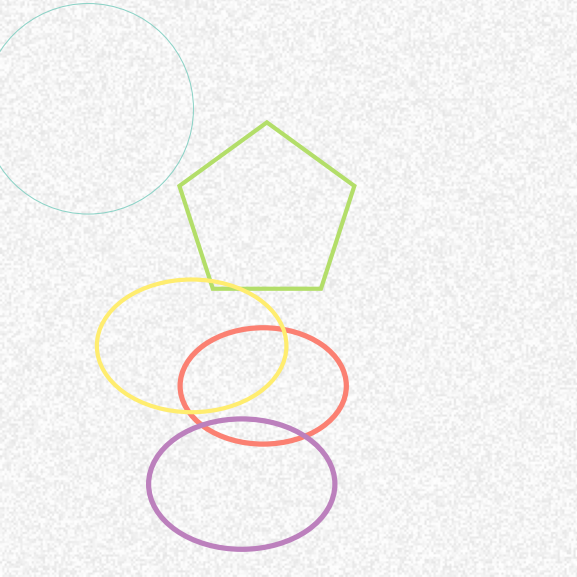[{"shape": "circle", "thickness": 0.5, "radius": 0.91, "center": [0.153, 0.811]}, {"shape": "oval", "thickness": 2.5, "radius": 0.72, "center": [0.456, 0.331]}, {"shape": "pentagon", "thickness": 2, "radius": 0.8, "center": [0.462, 0.628]}, {"shape": "oval", "thickness": 2.5, "radius": 0.81, "center": [0.419, 0.161]}, {"shape": "oval", "thickness": 2, "radius": 0.82, "center": [0.332, 0.4]}]